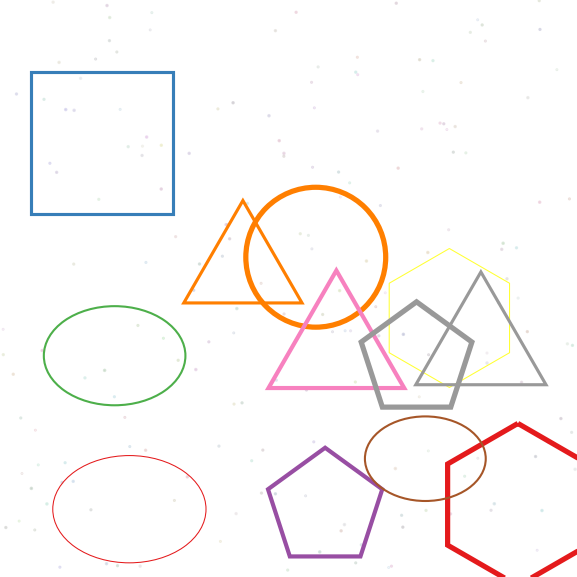[{"shape": "oval", "thickness": 0.5, "radius": 0.66, "center": [0.224, 0.117]}, {"shape": "hexagon", "thickness": 2.5, "radius": 0.7, "center": [0.897, 0.125]}, {"shape": "square", "thickness": 1.5, "radius": 0.62, "center": [0.177, 0.751]}, {"shape": "oval", "thickness": 1, "radius": 0.61, "center": [0.198, 0.383]}, {"shape": "pentagon", "thickness": 2, "radius": 0.52, "center": [0.563, 0.12]}, {"shape": "triangle", "thickness": 1.5, "radius": 0.59, "center": [0.421, 0.534]}, {"shape": "circle", "thickness": 2.5, "radius": 0.61, "center": [0.547, 0.554]}, {"shape": "hexagon", "thickness": 0.5, "radius": 0.6, "center": [0.778, 0.449]}, {"shape": "oval", "thickness": 1, "radius": 0.52, "center": [0.737, 0.205]}, {"shape": "triangle", "thickness": 2, "radius": 0.68, "center": [0.582, 0.395]}, {"shape": "triangle", "thickness": 1.5, "radius": 0.65, "center": [0.833, 0.398]}, {"shape": "pentagon", "thickness": 2.5, "radius": 0.5, "center": [0.721, 0.376]}]